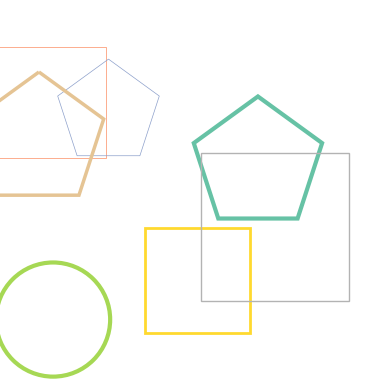[{"shape": "pentagon", "thickness": 3, "radius": 0.88, "center": [0.67, 0.574]}, {"shape": "square", "thickness": 0.5, "radius": 0.72, "center": [0.133, 0.734]}, {"shape": "pentagon", "thickness": 0.5, "radius": 0.69, "center": [0.282, 0.708]}, {"shape": "circle", "thickness": 3, "radius": 0.74, "center": [0.138, 0.17]}, {"shape": "square", "thickness": 2, "radius": 0.68, "center": [0.514, 0.272]}, {"shape": "pentagon", "thickness": 2.5, "radius": 0.88, "center": [0.101, 0.636]}, {"shape": "square", "thickness": 1, "radius": 0.96, "center": [0.714, 0.41]}]